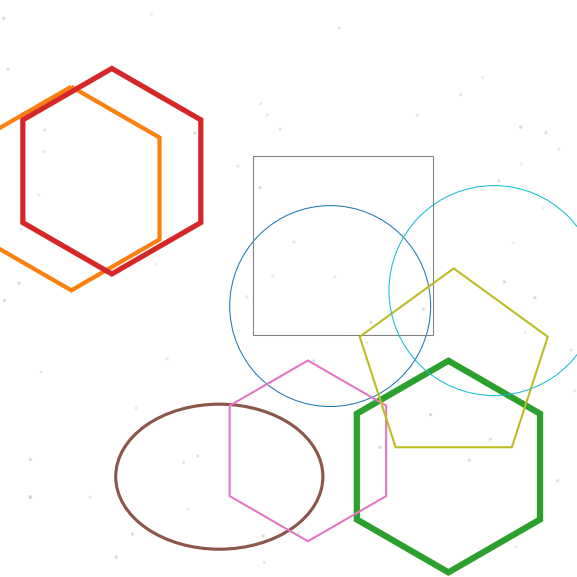[{"shape": "circle", "thickness": 0.5, "radius": 0.87, "center": [0.572, 0.469]}, {"shape": "hexagon", "thickness": 2, "radius": 0.88, "center": [0.124, 0.673]}, {"shape": "hexagon", "thickness": 3, "radius": 0.92, "center": [0.777, 0.191]}, {"shape": "hexagon", "thickness": 2.5, "radius": 0.89, "center": [0.194, 0.703]}, {"shape": "oval", "thickness": 1.5, "radius": 0.9, "center": [0.38, 0.174]}, {"shape": "hexagon", "thickness": 1, "radius": 0.78, "center": [0.533, 0.218]}, {"shape": "square", "thickness": 0.5, "radius": 0.78, "center": [0.595, 0.574]}, {"shape": "pentagon", "thickness": 1, "radius": 0.86, "center": [0.786, 0.363]}, {"shape": "circle", "thickness": 0.5, "radius": 0.91, "center": [0.855, 0.496]}]